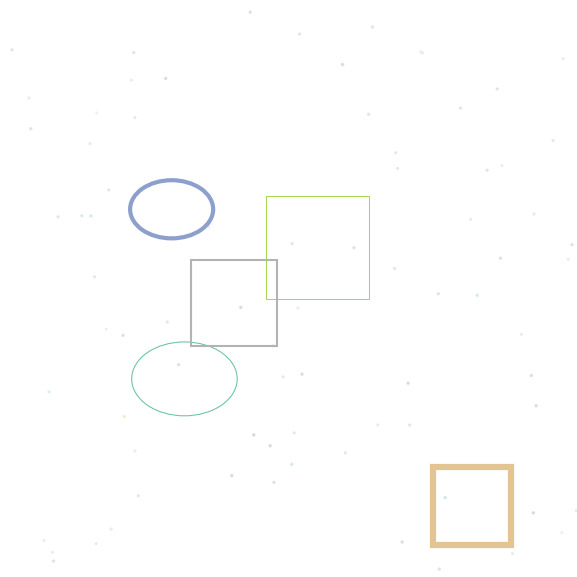[{"shape": "oval", "thickness": 0.5, "radius": 0.46, "center": [0.319, 0.343]}, {"shape": "oval", "thickness": 2, "radius": 0.36, "center": [0.297, 0.637]}, {"shape": "square", "thickness": 0.5, "radius": 0.45, "center": [0.55, 0.57]}, {"shape": "square", "thickness": 3, "radius": 0.33, "center": [0.817, 0.123]}, {"shape": "square", "thickness": 1, "radius": 0.37, "center": [0.405, 0.474]}]